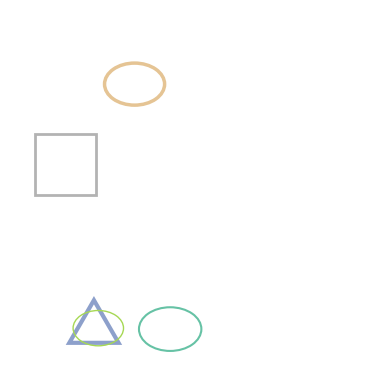[{"shape": "oval", "thickness": 1.5, "radius": 0.41, "center": [0.442, 0.145]}, {"shape": "triangle", "thickness": 3, "radius": 0.37, "center": [0.244, 0.146]}, {"shape": "oval", "thickness": 1, "radius": 0.33, "center": [0.255, 0.148]}, {"shape": "oval", "thickness": 2.5, "radius": 0.39, "center": [0.35, 0.782]}, {"shape": "square", "thickness": 2, "radius": 0.39, "center": [0.17, 0.573]}]